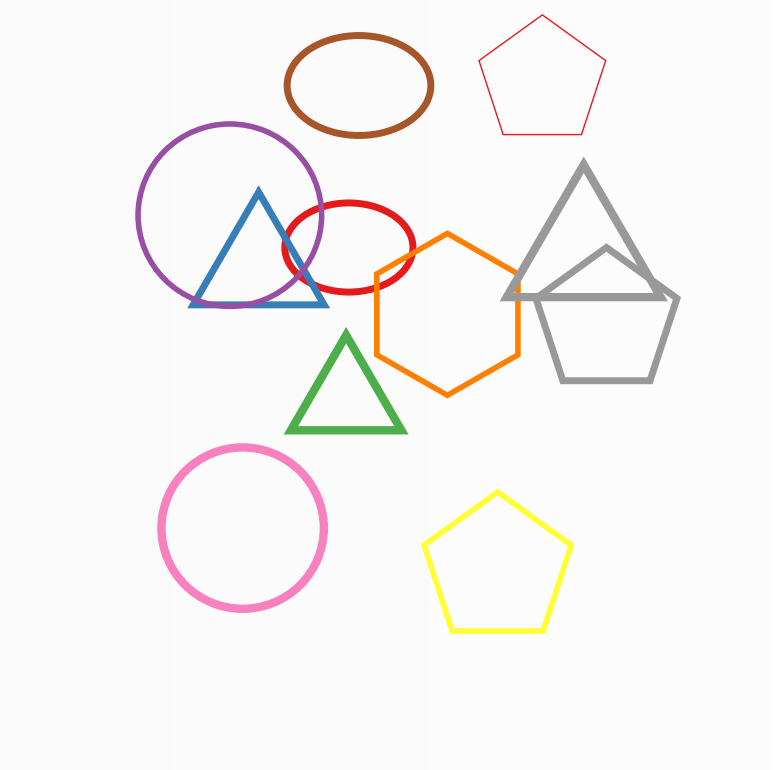[{"shape": "pentagon", "thickness": 0.5, "radius": 0.43, "center": [0.7, 0.895]}, {"shape": "oval", "thickness": 2.5, "radius": 0.41, "center": [0.45, 0.679]}, {"shape": "triangle", "thickness": 2.5, "radius": 0.49, "center": [0.334, 0.653]}, {"shape": "triangle", "thickness": 3, "radius": 0.41, "center": [0.447, 0.482]}, {"shape": "circle", "thickness": 2, "radius": 0.59, "center": [0.297, 0.721]}, {"shape": "hexagon", "thickness": 2, "radius": 0.53, "center": [0.577, 0.592]}, {"shape": "pentagon", "thickness": 2, "radius": 0.5, "center": [0.642, 0.261]}, {"shape": "oval", "thickness": 2.5, "radius": 0.46, "center": [0.463, 0.889]}, {"shape": "circle", "thickness": 3, "radius": 0.52, "center": [0.313, 0.314]}, {"shape": "triangle", "thickness": 3, "radius": 0.57, "center": [0.753, 0.671]}, {"shape": "pentagon", "thickness": 2.5, "radius": 0.48, "center": [0.782, 0.583]}]